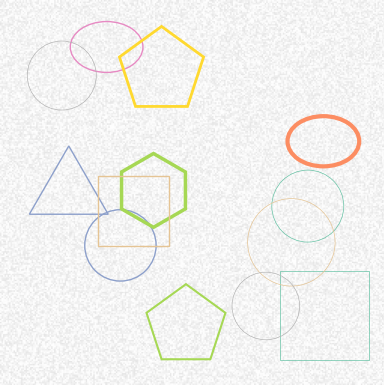[{"shape": "square", "thickness": 0.5, "radius": 0.58, "center": [0.843, 0.181]}, {"shape": "circle", "thickness": 0.5, "radius": 0.47, "center": [0.799, 0.465]}, {"shape": "oval", "thickness": 3, "radius": 0.47, "center": [0.84, 0.633]}, {"shape": "circle", "thickness": 1, "radius": 0.46, "center": [0.313, 0.363]}, {"shape": "triangle", "thickness": 1, "radius": 0.59, "center": [0.179, 0.503]}, {"shape": "oval", "thickness": 1, "radius": 0.47, "center": [0.277, 0.878]}, {"shape": "pentagon", "thickness": 1.5, "radius": 0.54, "center": [0.483, 0.154]}, {"shape": "hexagon", "thickness": 2.5, "radius": 0.48, "center": [0.399, 0.505]}, {"shape": "pentagon", "thickness": 2, "radius": 0.57, "center": [0.42, 0.816]}, {"shape": "square", "thickness": 1, "radius": 0.46, "center": [0.347, 0.453]}, {"shape": "circle", "thickness": 0.5, "radius": 0.57, "center": [0.757, 0.371]}, {"shape": "circle", "thickness": 0.5, "radius": 0.45, "center": [0.16, 0.804]}, {"shape": "circle", "thickness": 0.5, "radius": 0.44, "center": [0.69, 0.205]}]